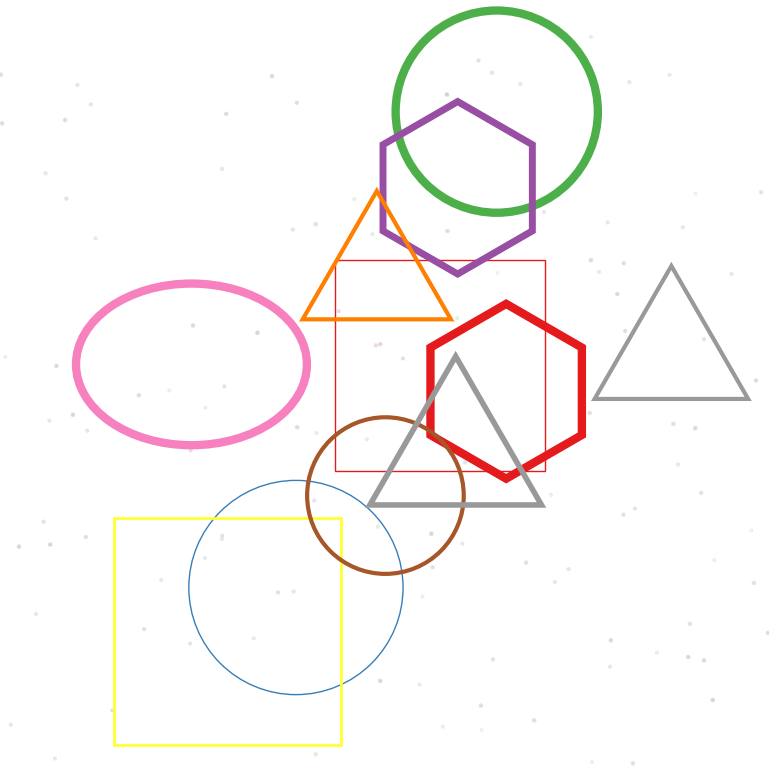[{"shape": "square", "thickness": 0.5, "radius": 0.68, "center": [0.571, 0.525]}, {"shape": "hexagon", "thickness": 3, "radius": 0.57, "center": [0.657, 0.492]}, {"shape": "circle", "thickness": 0.5, "radius": 0.7, "center": [0.384, 0.237]}, {"shape": "circle", "thickness": 3, "radius": 0.66, "center": [0.645, 0.855]}, {"shape": "hexagon", "thickness": 2.5, "radius": 0.56, "center": [0.594, 0.756]}, {"shape": "triangle", "thickness": 1.5, "radius": 0.56, "center": [0.489, 0.641]}, {"shape": "square", "thickness": 1, "radius": 0.74, "center": [0.296, 0.18]}, {"shape": "circle", "thickness": 1.5, "radius": 0.51, "center": [0.501, 0.356]}, {"shape": "oval", "thickness": 3, "radius": 0.75, "center": [0.249, 0.527]}, {"shape": "triangle", "thickness": 1.5, "radius": 0.58, "center": [0.872, 0.539]}, {"shape": "triangle", "thickness": 2, "radius": 0.64, "center": [0.592, 0.409]}]